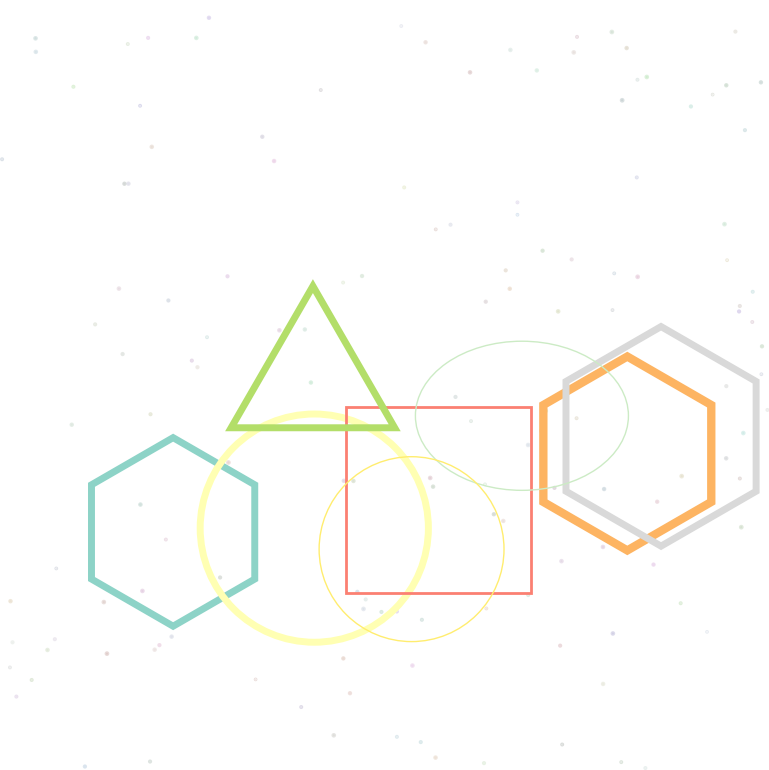[{"shape": "hexagon", "thickness": 2.5, "radius": 0.61, "center": [0.225, 0.309]}, {"shape": "circle", "thickness": 2.5, "radius": 0.74, "center": [0.408, 0.314]}, {"shape": "square", "thickness": 1, "radius": 0.6, "center": [0.57, 0.351]}, {"shape": "hexagon", "thickness": 3, "radius": 0.63, "center": [0.815, 0.411]}, {"shape": "triangle", "thickness": 2.5, "radius": 0.61, "center": [0.406, 0.506]}, {"shape": "hexagon", "thickness": 2.5, "radius": 0.71, "center": [0.859, 0.433]}, {"shape": "oval", "thickness": 0.5, "radius": 0.69, "center": [0.678, 0.46]}, {"shape": "circle", "thickness": 0.5, "radius": 0.6, "center": [0.534, 0.287]}]